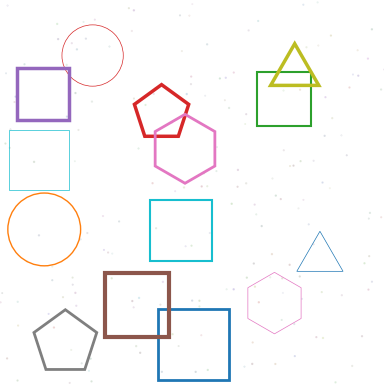[{"shape": "square", "thickness": 2, "radius": 0.46, "center": [0.502, 0.104]}, {"shape": "triangle", "thickness": 0.5, "radius": 0.35, "center": [0.831, 0.33]}, {"shape": "circle", "thickness": 1, "radius": 0.47, "center": [0.115, 0.404]}, {"shape": "square", "thickness": 1.5, "radius": 0.35, "center": [0.737, 0.743]}, {"shape": "circle", "thickness": 0.5, "radius": 0.4, "center": [0.241, 0.856]}, {"shape": "pentagon", "thickness": 2.5, "radius": 0.37, "center": [0.42, 0.706]}, {"shape": "square", "thickness": 2.5, "radius": 0.33, "center": [0.112, 0.756]}, {"shape": "square", "thickness": 3, "radius": 0.42, "center": [0.355, 0.207]}, {"shape": "hexagon", "thickness": 2, "radius": 0.45, "center": [0.481, 0.614]}, {"shape": "hexagon", "thickness": 0.5, "radius": 0.4, "center": [0.713, 0.213]}, {"shape": "pentagon", "thickness": 2, "radius": 0.43, "center": [0.17, 0.11]}, {"shape": "triangle", "thickness": 2.5, "radius": 0.36, "center": [0.765, 0.814]}, {"shape": "square", "thickness": 1.5, "radius": 0.4, "center": [0.47, 0.401]}, {"shape": "square", "thickness": 0.5, "radius": 0.39, "center": [0.102, 0.584]}]